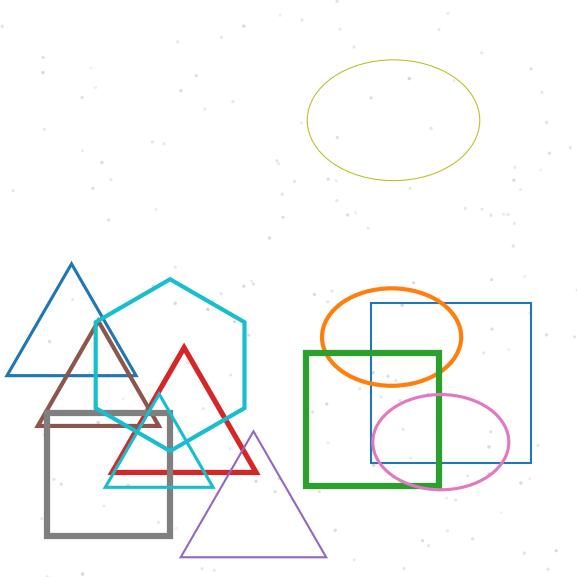[{"shape": "triangle", "thickness": 1.5, "radius": 0.65, "center": [0.124, 0.413]}, {"shape": "square", "thickness": 1, "radius": 0.69, "center": [0.78, 0.335]}, {"shape": "oval", "thickness": 2, "radius": 0.6, "center": [0.678, 0.415]}, {"shape": "square", "thickness": 3, "radius": 0.58, "center": [0.645, 0.274]}, {"shape": "triangle", "thickness": 2.5, "radius": 0.72, "center": [0.319, 0.253]}, {"shape": "triangle", "thickness": 1, "radius": 0.73, "center": [0.439, 0.107]}, {"shape": "triangle", "thickness": 2, "radius": 0.6, "center": [0.17, 0.322]}, {"shape": "oval", "thickness": 1.5, "radius": 0.59, "center": [0.763, 0.233]}, {"shape": "square", "thickness": 3, "radius": 0.53, "center": [0.189, 0.178]}, {"shape": "oval", "thickness": 0.5, "radius": 0.75, "center": [0.681, 0.791]}, {"shape": "triangle", "thickness": 1.5, "radius": 0.54, "center": [0.276, 0.209]}, {"shape": "hexagon", "thickness": 2, "radius": 0.74, "center": [0.295, 0.367]}]